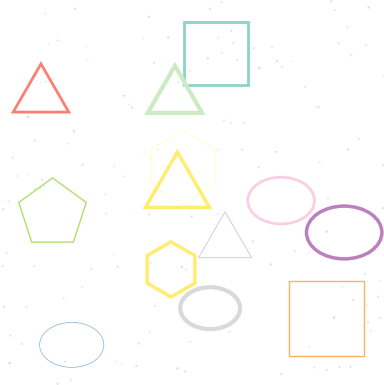[{"shape": "square", "thickness": 2, "radius": 0.41, "center": [0.561, 0.86]}, {"shape": "hexagon", "thickness": 0.5, "radius": 0.48, "center": [0.476, 0.565]}, {"shape": "triangle", "thickness": 0.5, "radius": 0.4, "center": [0.585, 0.37]}, {"shape": "triangle", "thickness": 2, "radius": 0.42, "center": [0.106, 0.751]}, {"shape": "oval", "thickness": 0.5, "radius": 0.42, "center": [0.186, 0.104]}, {"shape": "square", "thickness": 1, "radius": 0.49, "center": [0.848, 0.172]}, {"shape": "pentagon", "thickness": 1, "radius": 0.46, "center": [0.136, 0.446]}, {"shape": "oval", "thickness": 2, "radius": 0.43, "center": [0.73, 0.479]}, {"shape": "oval", "thickness": 3, "radius": 0.39, "center": [0.546, 0.2]}, {"shape": "oval", "thickness": 2.5, "radius": 0.49, "center": [0.894, 0.396]}, {"shape": "triangle", "thickness": 3, "radius": 0.41, "center": [0.454, 0.748]}, {"shape": "hexagon", "thickness": 2.5, "radius": 0.36, "center": [0.444, 0.3]}, {"shape": "triangle", "thickness": 2.5, "radius": 0.48, "center": [0.461, 0.509]}]